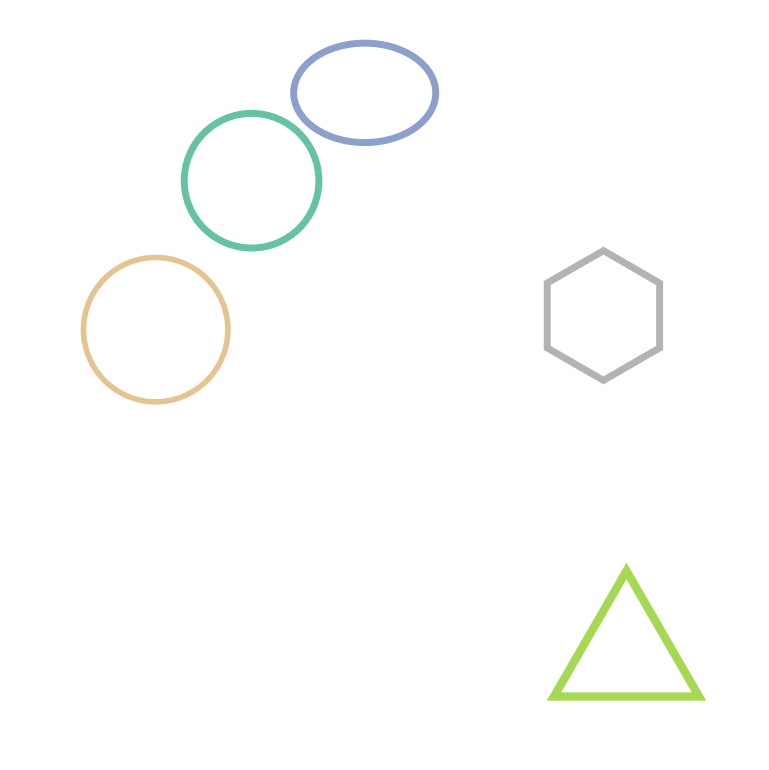[{"shape": "circle", "thickness": 2.5, "radius": 0.44, "center": [0.327, 0.765]}, {"shape": "oval", "thickness": 2.5, "radius": 0.46, "center": [0.474, 0.879]}, {"shape": "triangle", "thickness": 3, "radius": 0.54, "center": [0.814, 0.15]}, {"shape": "circle", "thickness": 2, "radius": 0.47, "center": [0.202, 0.572]}, {"shape": "hexagon", "thickness": 2.5, "radius": 0.42, "center": [0.784, 0.59]}]